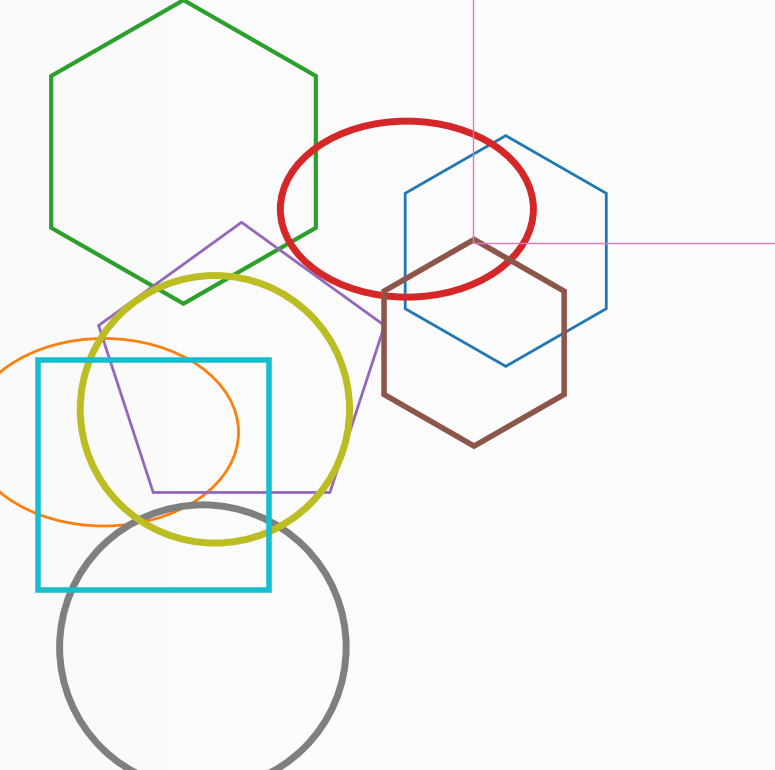[{"shape": "hexagon", "thickness": 1, "radius": 0.75, "center": [0.653, 0.674]}, {"shape": "oval", "thickness": 1, "radius": 0.87, "center": [0.134, 0.439]}, {"shape": "hexagon", "thickness": 1.5, "radius": 0.99, "center": [0.237, 0.803]}, {"shape": "oval", "thickness": 2.5, "radius": 0.82, "center": [0.525, 0.728]}, {"shape": "pentagon", "thickness": 1, "radius": 0.97, "center": [0.312, 0.517]}, {"shape": "hexagon", "thickness": 2, "radius": 0.67, "center": [0.612, 0.555]}, {"shape": "square", "thickness": 0.5, "radius": 1.0, "center": [0.81, 0.884]}, {"shape": "circle", "thickness": 2.5, "radius": 0.92, "center": [0.262, 0.159]}, {"shape": "circle", "thickness": 2.5, "radius": 0.87, "center": [0.277, 0.468]}, {"shape": "square", "thickness": 2, "radius": 0.74, "center": [0.198, 0.383]}]